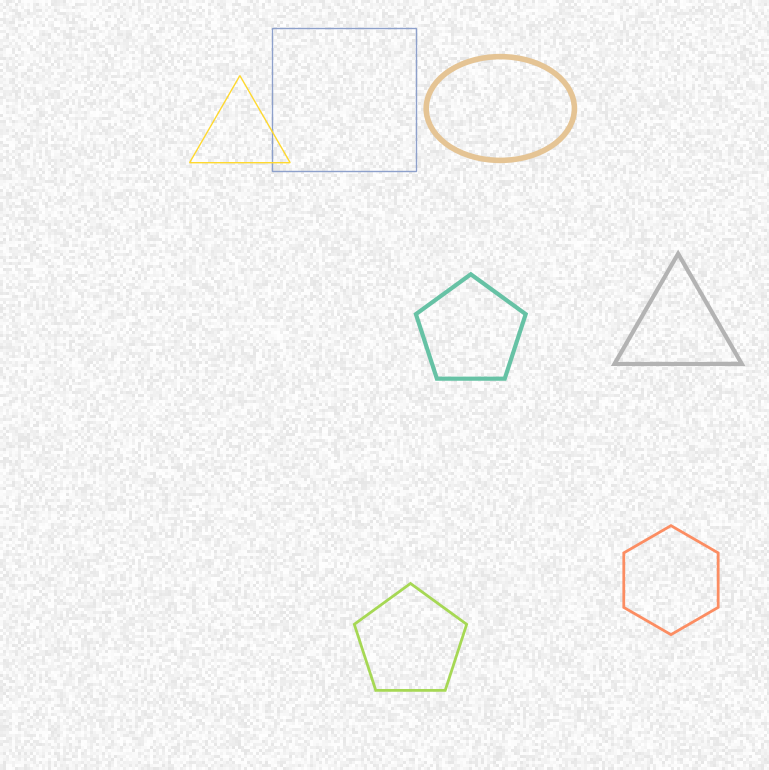[{"shape": "pentagon", "thickness": 1.5, "radius": 0.37, "center": [0.611, 0.569]}, {"shape": "hexagon", "thickness": 1, "radius": 0.35, "center": [0.871, 0.247]}, {"shape": "square", "thickness": 0.5, "radius": 0.47, "center": [0.447, 0.871]}, {"shape": "pentagon", "thickness": 1, "radius": 0.38, "center": [0.533, 0.165]}, {"shape": "triangle", "thickness": 0.5, "radius": 0.38, "center": [0.312, 0.826]}, {"shape": "oval", "thickness": 2, "radius": 0.48, "center": [0.65, 0.859]}, {"shape": "triangle", "thickness": 1.5, "radius": 0.48, "center": [0.881, 0.575]}]